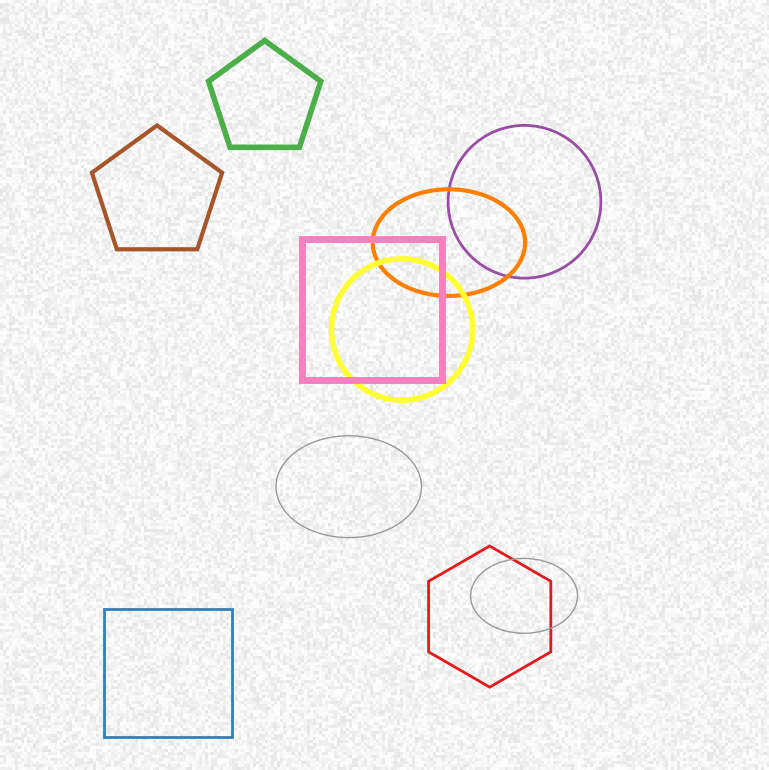[{"shape": "hexagon", "thickness": 1, "radius": 0.46, "center": [0.636, 0.199]}, {"shape": "square", "thickness": 1, "radius": 0.42, "center": [0.218, 0.126]}, {"shape": "pentagon", "thickness": 2, "radius": 0.38, "center": [0.344, 0.871]}, {"shape": "circle", "thickness": 1, "radius": 0.5, "center": [0.681, 0.738]}, {"shape": "oval", "thickness": 1.5, "radius": 0.49, "center": [0.583, 0.685]}, {"shape": "circle", "thickness": 2, "radius": 0.46, "center": [0.522, 0.572]}, {"shape": "pentagon", "thickness": 1.5, "radius": 0.44, "center": [0.204, 0.748]}, {"shape": "square", "thickness": 2.5, "radius": 0.46, "center": [0.483, 0.598]}, {"shape": "oval", "thickness": 0.5, "radius": 0.47, "center": [0.453, 0.368]}, {"shape": "oval", "thickness": 0.5, "radius": 0.35, "center": [0.681, 0.226]}]